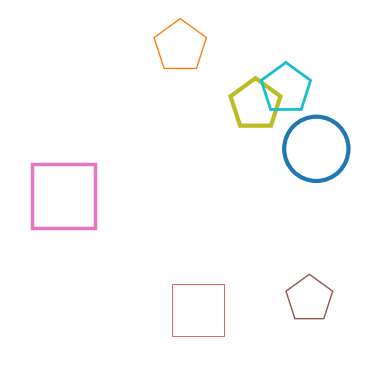[{"shape": "circle", "thickness": 3, "radius": 0.42, "center": [0.822, 0.613]}, {"shape": "pentagon", "thickness": 1, "radius": 0.36, "center": [0.468, 0.88]}, {"shape": "square", "thickness": 0.5, "radius": 0.34, "center": [0.514, 0.194]}, {"shape": "pentagon", "thickness": 1, "radius": 0.32, "center": [0.804, 0.224]}, {"shape": "square", "thickness": 2.5, "radius": 0.41, "center": [0.164, 0.491]}, {"shape": "pentagon", "thickness": 3, "radius": 0.34, "center": [0.664, 0.729]}, {"shape": "pentagon", "thickness": 2, "radius": 0.34, "center": [0.743, 0.77]}]